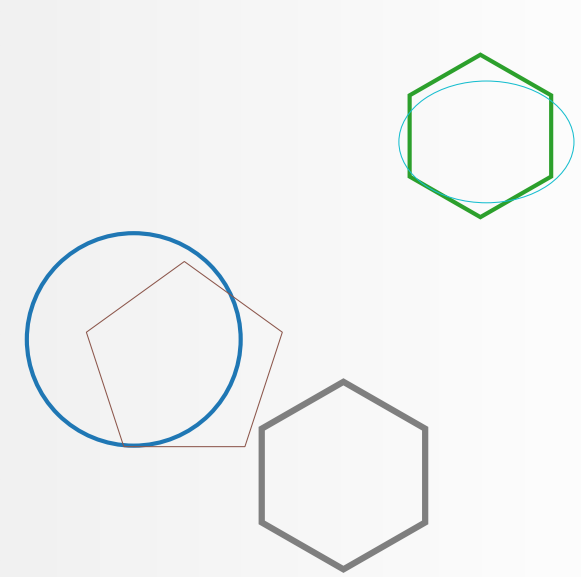[{"shape": "circle", "thickness": 2, "radius": 0.92, "center": [0.23, 0.411]}, {"shape": "hexagon", "thickness": 2, "radius": 0.7, "center": [0.827, 0.764]}, {"shape": "pentagon", "thickness": 0.5, "radius": 0.89, "center": [0.317, 0.369]}, {"shape": "hexagon", "thickness": 3, "radius": 0.81, "center": [0.591, 0.176]}, {"shape": "oval", "thickness": 0.5, "radius": 0.75, "center": [0.837, 0.753]}]